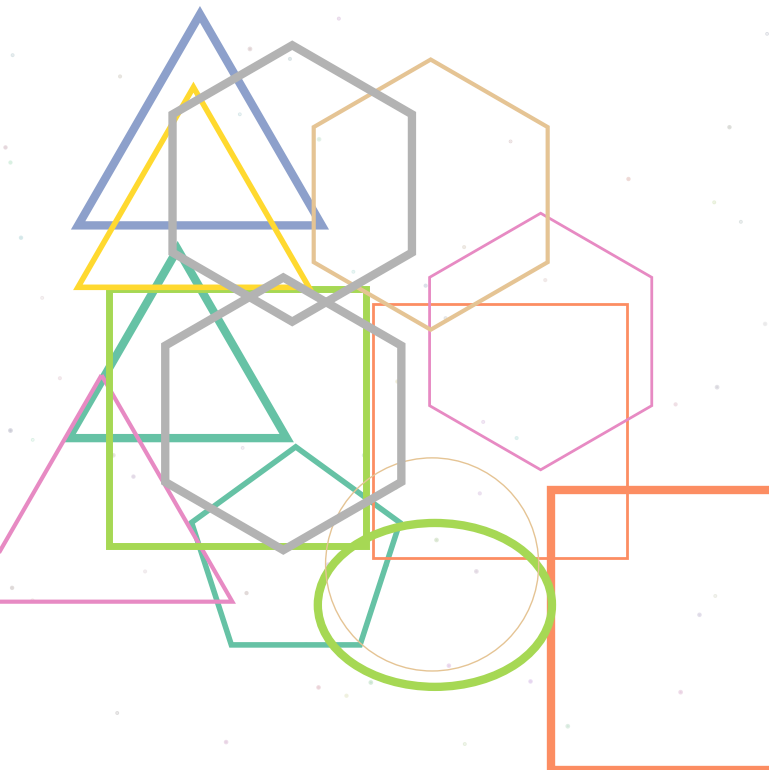[{"shape": "pentagon", "thickness": 2, "radius": 0.71, "center": [0.384, 0.277]}, {"shape": "triangle", "thickness": 3, "radius": 0.82, "center": [0.231, 0.513]}, {"shape": "square", "thickness": 3, "radius": 0.91, "center": [0.897, 0.182]}, {"shape": "square", "thickness": 1, "radius": 0.82, "center": [0.649, 0.44]}, {"shape": "triangle", "thickness": 3, "radius": 0.91, "center": [0.26, 0.799]}, {"shape": "hexagon", "thickness": 1, "radius": 0.83, "center": [0.702, 0.556]}, {"shape": "triangle", "thickness": 1.5, "radius": 0.98, "center": [0.132, 0.317]}, {"shape": "square", "thickness": 2.5, "radius": 0.84, "center": [0.308, 0.458]}, {"shape": "oval", "thickness": 3, "radius": 0.76, "center": [0.565, 0.214]}, {"shape": "triangle", "thickness": 2, "radius": 0.87, "center": [0.251, 0.713]}, {"shape": "circle", "thickness": 0.5, "radius": 0.69, "center": [0.561, 0.267]}, {"shape": "hexagon", "thickness": 1.5, "radius": 0.88, "center": [0.559, 0.747]}, {"shape": "hexagon", "thickness": 3, "radius": 0.9, "center": [0.38, 0.762]}, {"shape": "hexagon", "thickness": 3, "radius": 0.89, "center": [0.368, 0.463]}]